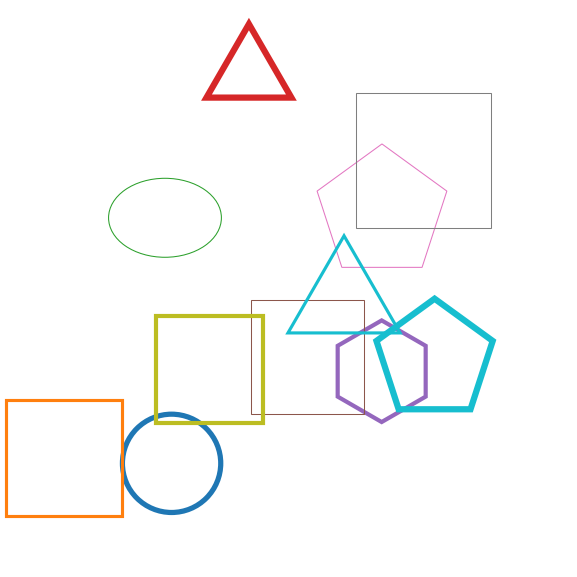[{"shape": "circle", "thickness": 2.5, "radius": 0.43, "center": [0.297, 0.197]}, {"shape": "square", "thickness": 1.5, "radius": 0.5, "center": [0.11, 0.206]}, {"shape": "oval", "thickness": 0.5, "radius": 0.49, "center": [0.286, 0.622]}, {"shape": "triangle", "thickness": 3, "radius": 0.42, "center": [0.431, 0.873]}, {"shape": "hexagon", "thickness": 2, "radius": 0.44, "center": [0.661, 0.356]}, {"shape": "square", "thickness": 0.5, "radius": 0.49, "center": [0.533, 0.381]}, {"shape": "pentagon", "thickness": 0.5, "radius": 0.59, "center": [0.661, 0.632]}, {"shape": "square", "thickness": 0.5, "radius": 0.58, "center": [0.733, 0.721]}, {"shape": "square", "thickness": 2, "radius": 0.46, "center": [0.363, 0.359]}, {"shape": "pentagon", "thickness": 3, "radius": 0.53, "center": [0.753, 0.376]}, {"shape": "triangle", "thickness": 1.5, "radius": 0.56, "center": [0.596, 0.479]}]